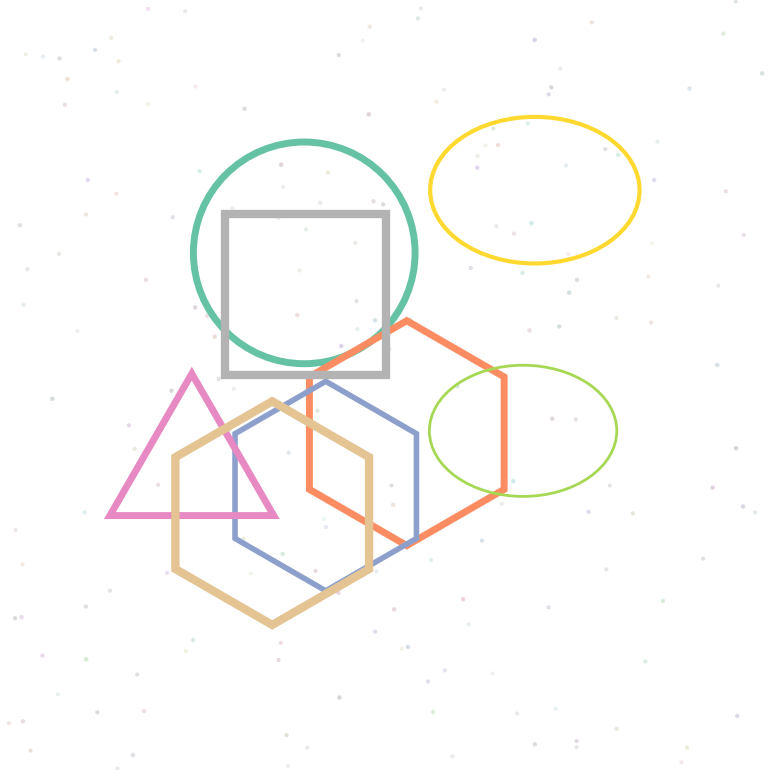[{"shape": "circle", "thickness": 2.5, "radius": 0.72, "center": [0.395, 0.672]}, {"shape": "hexagon", "thickness": 2.5, "radius": 0.73, "center": [0.528, 0.437]}, {"shape": "hexagon", "thickness": 2, "radius": 0.68, "center": [0.423, 0.369]}, {"shape": "triangle", "thickness": 2.5, "radius": 0.61, "center": [0.249, 0.392]}, {"shape": "oval", "thickness": 1, "radius": 0.61, "center": [0.679, 0.44]}, {"shape": "oval", "thickness": 1.5, "radius": 0.68, "center": [0.695, 0.753]}, {"shape": "hexagon", "thickness": 3, "radius": 0.73, "center": [0.354, 0.334]}, {"shape": "square", "thickness": 3, "radius": 0.52, "center": [0.397, 0.617]}]